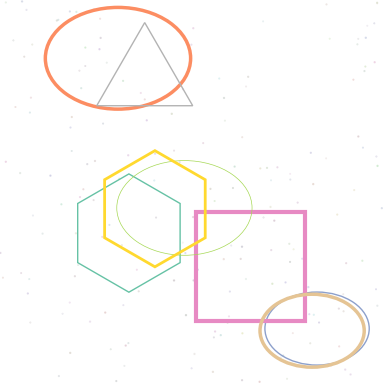[{"shape": "hexagon", "thickness": 1, "radius": 0.77, "center": [0.335, 0.395]}, {"shape": "oval", "thickness": 2.5, "radius": 0.94, "center": [0.306, 0.849]}, {"shape": "oval", "thickness": 1, "radius": 0.68, "center": [0.824, 0.147]}, {"shape": "square", "thickness": 3, "radius": 0.71, "center": [0.65, 0.308]}, {"shape": "oval", "thickness": 0.5, "radius": 0.88, "center": [0.479, 0.46]}, {"shape": "hexagon", "thickness": 2, "radius": 0.75, "center": [0.402, 0.458]}, {"shape": "oval", "thickness": 2.5, "radius": 0.68, "center": [0.811, 0.141]}, {"shape": "triangle", "thickness": 1, "radius": 0.72, "center": [0.376, 0.797]}]